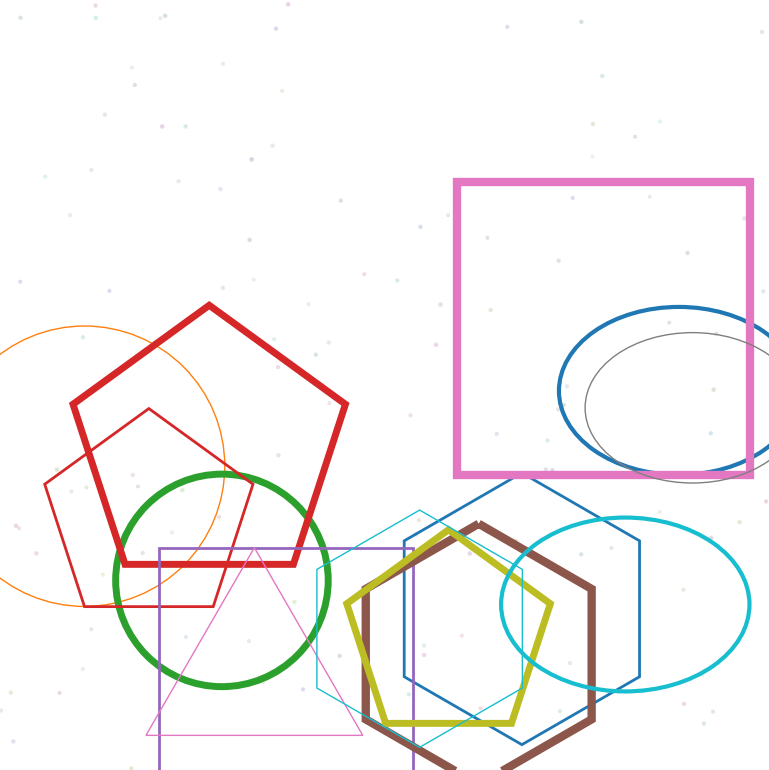[{"shape": "oval", "thickness": 1.5, "radius": 0.78, "center": [0.882, 0.492]}, {"shape": "hexagon", "thickness": 1, "radius": 0.88, "center": [0.678, 0.209]}, {"shape": "circle", "thickness": 0.5, "radius": 0.91, "center": [0.11, 0.395]}, {"shape": "circle", "thickness": 2.5, "radius": 0.69, "center": [0.288, 0.246]}, {"shape": "pentagon", "thickness": 1, "radius": 0.71, "center": [0.193, 0.327]}, {"shape": "pentagon", "thickness": 2.5, "radius": 0.93, "center": [0.272, 0.418]}, {"shape": "square", "thickness": 1, "radius": 0.82, "center": [0.371, 0.123]}, {"shape": "hexagon", "thickness": 3, "radius": 0.85, "center": [0.622, 0.15]}, {"shape": "square", "thickness": 3, "radius": 0.95, "center": [0.784, 0.573]}, {"shape": "triangle", "thickness": 0.5, "radius": 0.81, "center": [0.33, 0.126]}, {"shape": "oval", "thickness": 0.5, "radius": 0.7, "center": [0.899, 0.47]}, {"shape": "pentagon", "thickness": 2.5, "radius": 0.69, "center": [0.583, 0.173]}, {"shape": "hexagon", "thickness": 0.5, "radius": 0.77, "center": [0.545, 0.184]}, {"shape": "oval", "thickness": 1.5, "radius": 0.81, "center": [0.812, 0.215]}]